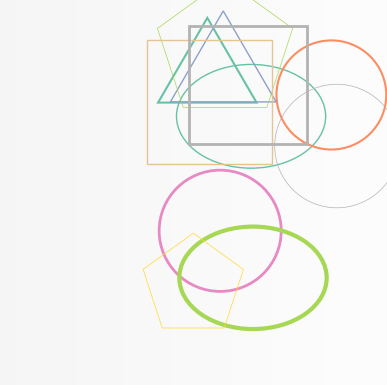[{"shape": "oval", "thickness": 1, "radius": 0.96, "center": [0.648, 0.698]}, {"shape": "triangle", "thickness": 1.5, "radius": 0.73, "center": [0.535, 0.807]}, {"shape": "circle", "thickness": 1.5, "radius": 0.71, "center": [0.855, 0.753]}, {"shape": "triangle", "thickness": 1, "radius": 0.79, "center": [0.576, 0.814]}, {"shape": "circle", "thickness": 2, "radius": 0.79, "center": [0.568, 0.401]}, {"shape": "pentagon", "thickness": 0.5, "radius": 0.92, "center": [0.581, 0.869]}, {"shape": "oval", "thickness": 3, "radius": 0.95, "center": [0.653, 0.278]}, {"shape": "pentagon", "thickness": 0.5, "radius": 0.68, "center": [0.499, 0.258]}, {"shape": "square", "thickness": 1, "radius": 0.8, "center": [0.541, 0.736]}, {"shape": "square", "thickness": 2, "radius": 0.77, "center": [0.64, 0.78]}, {"shape": "circle", "thickness": 0.5, "radius": 0.8, "center": [0.869, 0.621]}]